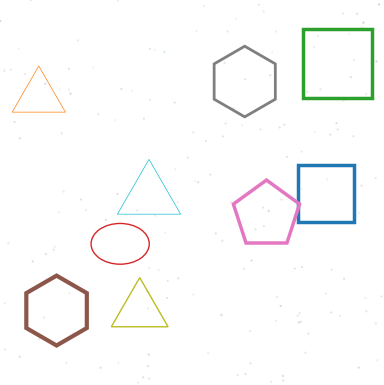[{"shape": "square", "thickness": 2.5, "radius": 0.37, "center": [0.846, 0.497]}, {"shape": "triangle", "thickness": 0.5, "radius": 0.4, "center": [0.101, 0.749]}, {"shape": "square", "thickness": 2.5, "radius": 0.45, "center": [0.876, 0.834]}, {"shape": "oval", "thickness": 1, "radius": 0.38, "center": [0.312, 0.367]}, {"shape": "hexagon", "thickness": 3, "radius": 0.45, "center": [0.147, 0.193]}, {"shape": "pentagon", "thickness": 2.5, "radius": 0.45, "center": [0.692, 0.442]}, {"shape": "hexagon", "thickness": 2, "radius": 0.46, "center": [0.636, 0.788]}, {"shape": "triangle", "thickness": 1, "radius": 0.43, "center": [0.363, 0.194]}, {"shape": "triangle", "thickness": 0.5, "radius": 0.47, "center": [0.387, 0.491]}]